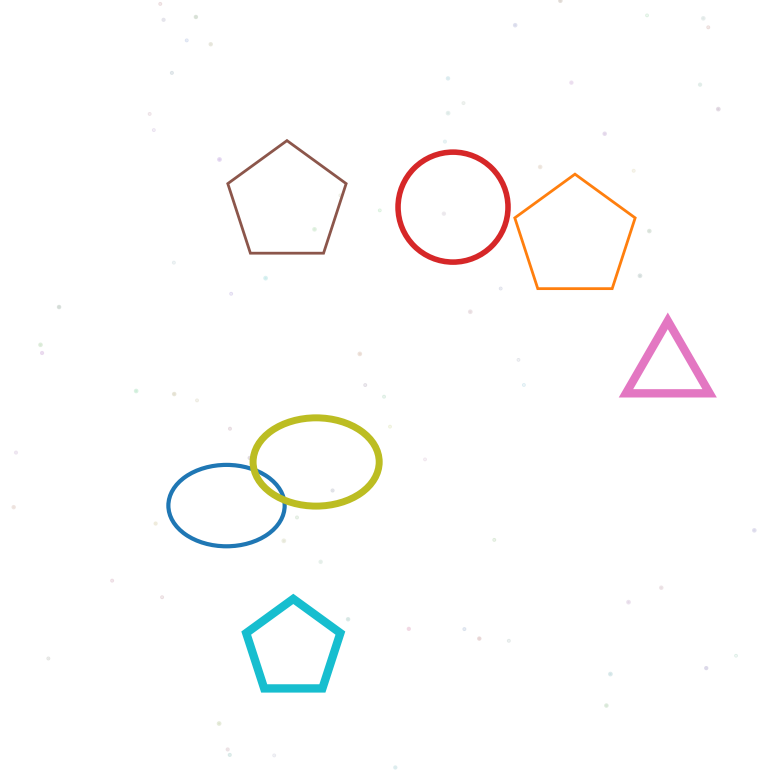[{"shape": "oval", "thickness": 1.5, "radius": 0.38, "center": [0.294, 0.343]}, {"shape": "pentagon", "thickness": 1, "radius": 0.41, "center": [0.747, 0.692]}, {"shape": "circle", "thickness": 2, "radius": 0.36, "center": [0.588, 0.731]}, {"shape": "pentagon", "thickness": 1, "radius": 0.4, "center": [0.373, 0.737]}, {"shape": "triangle", "thickness": 3, "radius": 0.31, "center": [0.867, 0.521]}, {"shape": "oval", "thickness": 2.5, "radius": 0.41, "center": [0.411, 0.4]}, {"shape": "pentagon", "thickness": 3, "radius": 0.32, "center": [0.381, 0.158]}]